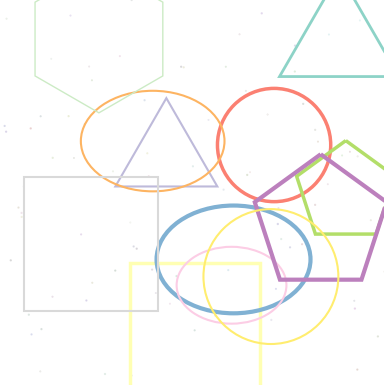[{"shape": "triangle", "thickness": 2, "radius": 0.89, "center": [0.881, 0.891]}, {"shape": "square", "thickness": 2.5, "radius": 0.84, "center": [0.507, 0.147]}, {"shape": "triangle", "thickness": 1.5, "radius": 0.76, "center": [0.432, 0.592]}, {"shape": "circle", "thickness": 2.5, "radius": 0.74, "center": [0.712, 0.623]}, {"shape": "oval", "thickness": 3, "radius": 1.0, "center": [0.607, 0.326]}, {"shape": "oval", "thickness": 1.5, "radius": 0.93, "center": [0.397, 0.634]}, {"shape": "pentagon", "thickness": 2.5, "radius": 0.67, "center": [0.898, 0.501]}, {"shape": "oval", "thickness": 1.5, "radius": 0.71, "center": [0.601, 0.259]}, {"shape": "square", "thickness": 1.5, "radius": 0.87, "center": [0.237, 0.367]}, {"shape": "pentagon", "thickness": 3, "radius": 0.9, "center": [0.833, 0.419]}, {"shape": "hexagon", "thickness": 1, "radius": 0.96, "center": [0.257, 0.899]}, {"shape": "circle", "thickness": 1.5, "radius": 0.88, "center": [0.704, 0.282]}]